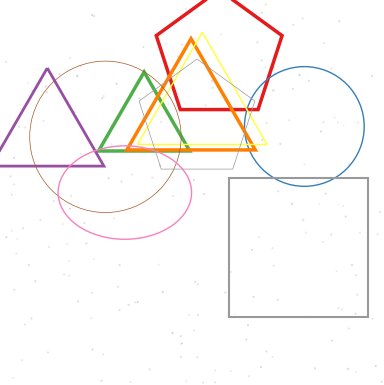[{"shape": "pentagon", "thickness": 2.5, "radius": 0.86, "center": [0.569, 0.854]}, {"shape": "circle", "thickness": 1, "radius": 0.78, "center": [0.791, 0.672]}, {"shape": "triangle", "thickness": 2.5, "radius": 0.68, "center": [0.374, 0.676]}, {"shape": "triangle", "thickness": 2, "radius": 0.85, "center": [0.123, 0.653]}, {"shape": "triangle", "thickness": 2.5, "radius": 0.96, "center": [0.496, 0.707]}, {"shape": "triangle", "thickness": 1, "radius": 0.97, "center": [0.525, 0.722]}, {"shape": "circle", "thickness": 0.5, "radius": 0.98, "center": [0.274, 0.645]}, {"shape": "oval", "thickness": 1, "radius": 0.87, "center": [0.324, 0.5]}, {"shape": "square", "thickness": 1.5, "radius": 0.9, "center": [0.775, 0.357]}, {"shape": "pentagon", "thickness": 0.5, "radius": 0.79, "center": [0.512, 0.689]}]